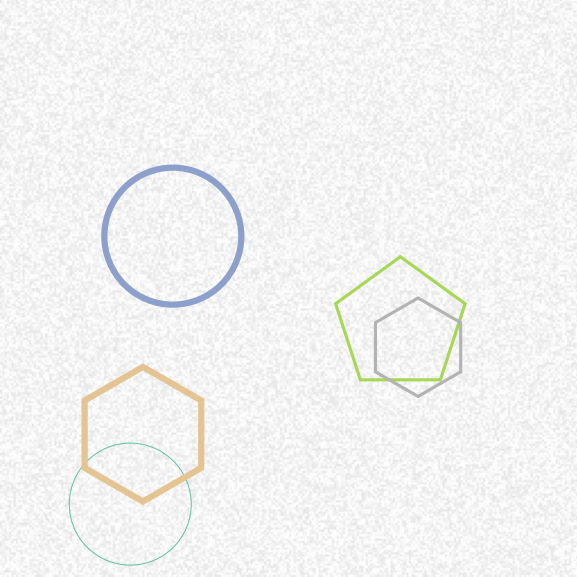[{"shape": "circle", "thickness": 0.5, "radius": 0.53, "center": [0.226, 0.126]}, {"shape": "circle", "thickness": 3, "radius": 0.59, "center": [0.299, 0.59]}, {"shape": "pentagon", "thickness": 1.5, "radius": 0.59, "center": [0.693, 0.437]}, {"shape": "hexagon", "thickness": 3, "radius": 0.58, "center": [0.247, 0.247]}, {"shape": "hexagon", "thickness": 1.5, "radius": 0.43, "center": [0.724, 0.398]}]